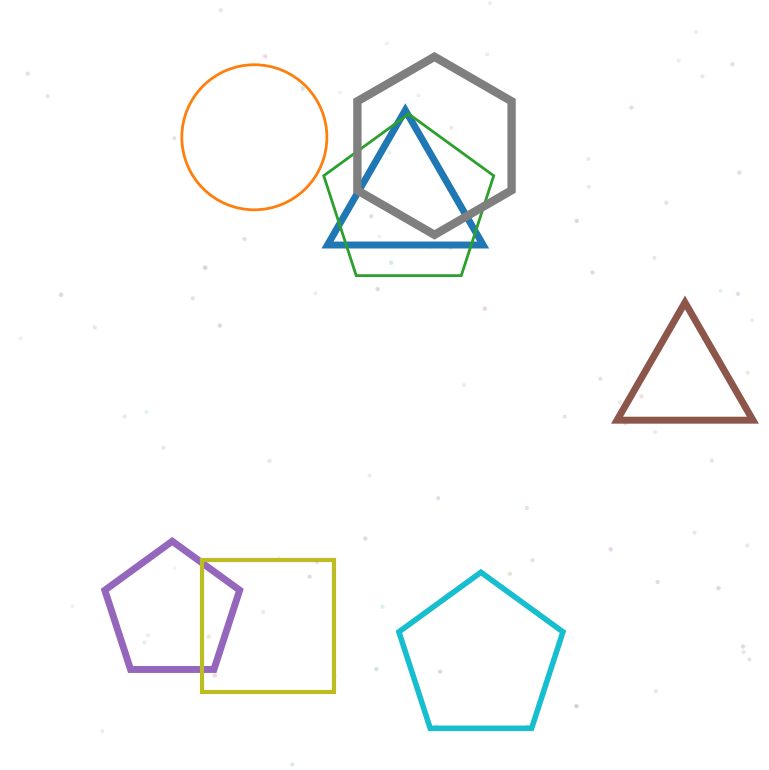[{"shape": "triangle", "thickness": 2.5, "radius": 0.58, "center": [0.526, 0.74]}, {"shape": "circle", "thickness": 1, "radius": 0.47, "center": [0.33, 0.822]}, {"shape": "pentagon", "thickness": 1, "radius": 0.58, "center": [0.531, 0.736]}, {"shape": "pentagon", "thickness": 2.5, "radius": 0.46, "center": [0.224, 0.205]}, {"shape": "triangle", "thickness": 2.5, "radius": 0.51, "center": [0.89, 0.505]}, {"shape": "hexagon", "thickness": 3, "radius": 0.58, "center": [0.564, 0.811]}, {"shape": "square", "thickness": 1.5, "radius": 0.43, "center": [0.348, 0.187]}, {"shape": "pentagon", "thickness": 2, "radius": 0.56, "center": [0.625, 0.145]}]